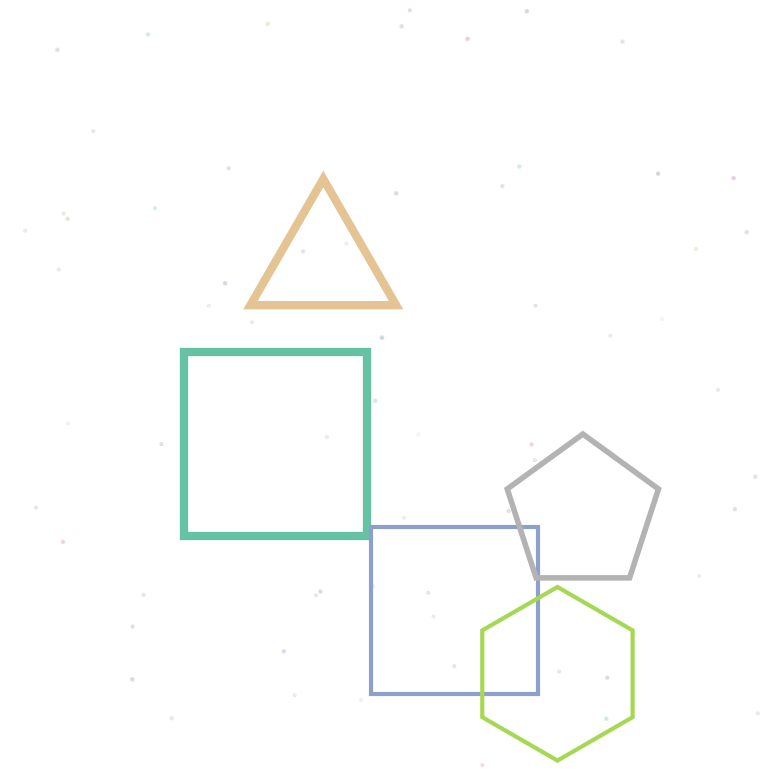[{"shape": "square", "thickness": 3, "radius": 0.6, "center": [0.358, 0.423]}, {"shape": "square", "thickness": 1.5, "radius": 0.54, "center": [0.59, 0.207]}, {"shape": "hexagon", "thickness": 1.5, "radius": 0.56, "center": [0.724, 0.125]}, {"shape": "triangle", "thickness": 3, "radius": 0.55, "center": [0.42, 0.658]}, {"shape": "pentagon", "thickness": 2, "radius": 0.52, "center": [0.757, 0.333]}]